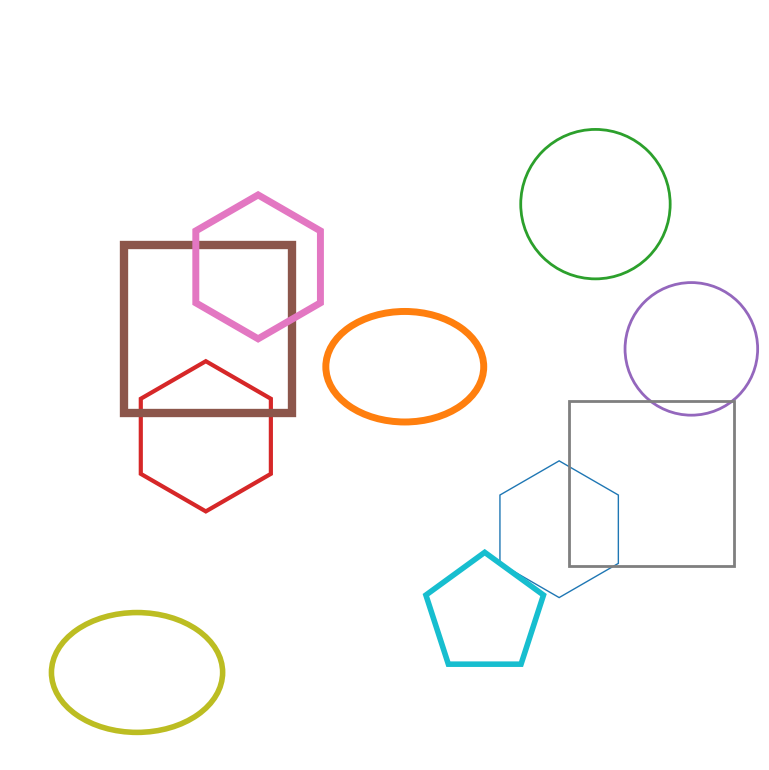[{"shape": "hexagon", "thickness": 0.5, "radius": 0.44, "center": [0.726, 0.313]}, {"shape": "oval", "thickness": 2.5, "radius": 0.51, "center": [0.526, 0.524]}, {"shape": "circle", "thickness": 1, "radius": 0.49, "center": [0.773, 0.735]}, {"shape": "hexagon", "thickness": 1.5, "radius": 0.49, "center": [0.267, 0.433]}, {"shape": "circle", "thickness": 1, "radius": 0.43, "center": [0.898, 0.547]}, {"shape": "square", "thickness": 3, "radius": 0.54, "center": [0.27, 0.573]}, {"shape": "hexagon", "thickness": 2.5, "radius": 0.47, "center": [0.335, 0.653]}, {"shape": "square", "thickness": 1, "radius": 0.54, "center": [0.846, 0.372]}, {"shape": "oval", "thickness": 2, "radius": 0.56, "center": [0.178, 0.127]}, {"shape": "pentagon", "thickness": 2, "radius": 0.4, "center": [0.629, 0.202]}]